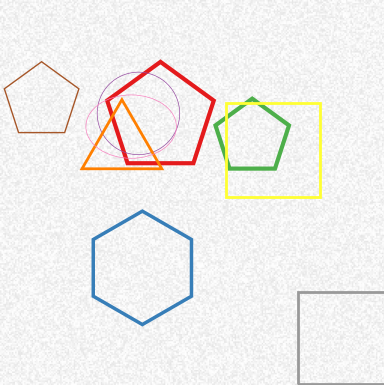[{"shape": "pentagon", "thickness": 3, "radius": 0.73, "center": [0.417, 0.694]}, {"shape": "hexagon", "thickness": 2.5, "radius": 0.74, "center": [0.37, 0.304]}, {"shape": "pentagon", "thickness": 3, "radius": 0.5, "center": [0.655, 0.643]}, {"shape": "circle", "thickness": 0.5, "radius": 0.54, "center": [0.36, 0.705]}, {"shape": "triangle", "thickness": 2, "radius": 0.6, "center": [0.317, 0.621]}, {"shape": "square", "thickness": 2, "radius": 0.61, "center": [0.71, 0.61]}, {"shape": "pentagon", "thickness": 1, "radius": 0.51, "center": [0.108, 0.738]}, {"shape": "oval", "thickness": 0.5, "radius": 0.59, "center": [0.341, 0.671]}, {"shape": "square", "thickness": 2, "radius": 0.6, "center": [0.894, 0.121]}]